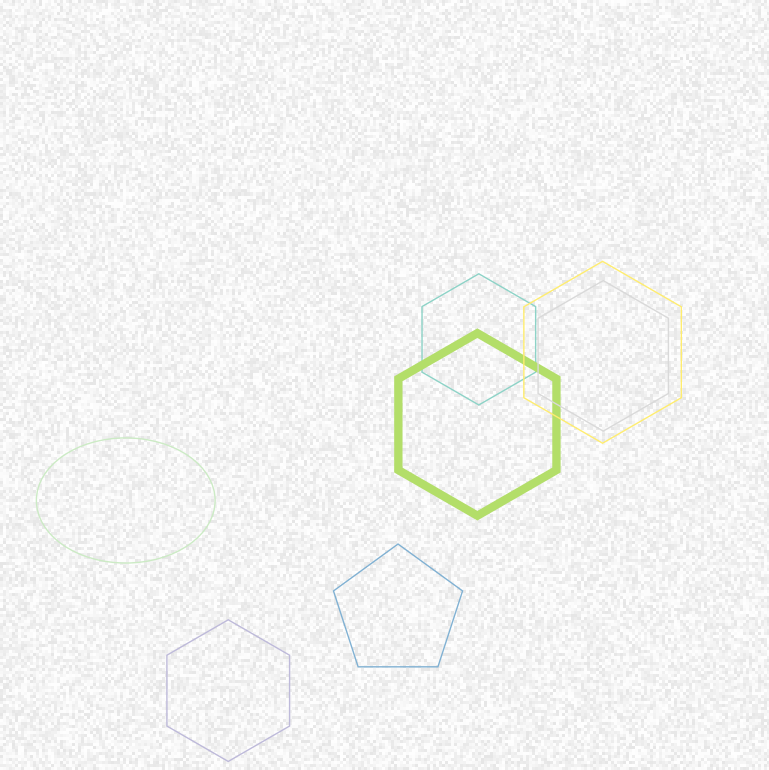[{"shape": "hexagon", "thickness": 0.5, "radius": 0.43, "center": [0.622, 0.559]}, {"shape": "hexagon", "thickness": 0.5, "radius": 0.46, "center": [0.296, 0.103]}, {"shape": "pentagon", "thickness": 0.5, "radius": 0.44, "center": [0.517, 0.205]}, {"shape": "hexagon", "thickness": 3, "radius": 0.59, "center": [0.62, 0.449]}, {"shape": "hexagon", "thickness": 0.5, "radius": 0.49, "center": [0.783, 0.538]}, {"shape": "oval", "thickness": 0.5, "radius": 0.58, "center": [0.163, 0.35]}, {"shape": "hexagon", "thickness": 0.5, "radius": 0.59, "center": [0.783, 0.542]}]